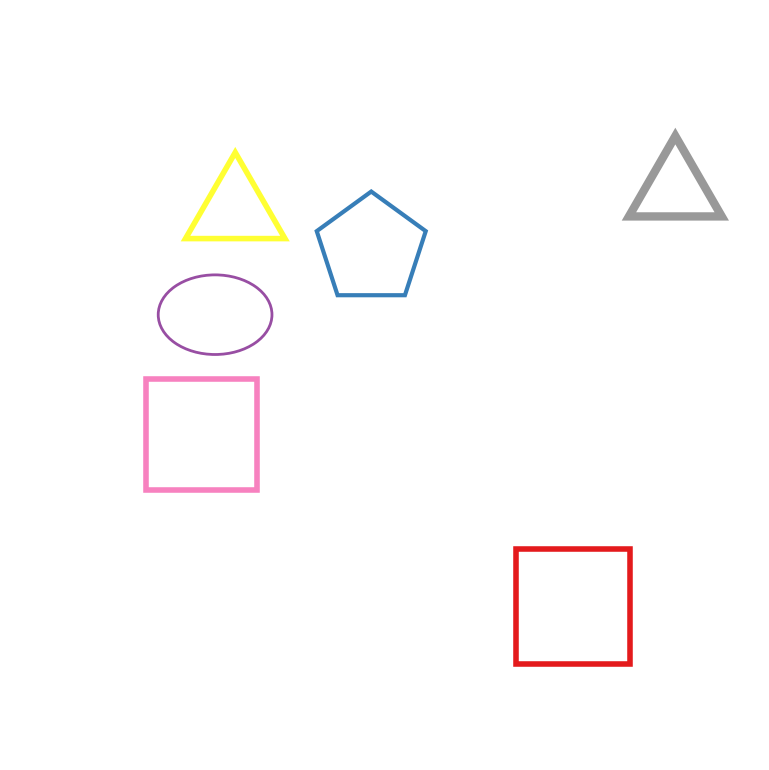[{"shape": "square", "thickness": 2, "radius": 0.37, "center": [0.745, 0.212]}, {"shape": "pentagon", "thickness": 1.5, "radius": 0.37, "center": [0.482, 0.677]}, {"shape": "oval", "thickness": 1, "radius": 0.37, "center": [0.279, 0.591]}, {"shape": "triangle", "thickness": 2, "radius": 0.37, "center": [0.306, 0.727]}, {"shape": "square", "thickness": 2, "radius": 0.36, "center": [0.262, 0.436]}, {"shape": "triangle", "thickness": 3, "radius": 0.35, "center": [0.877, 0.754]}]